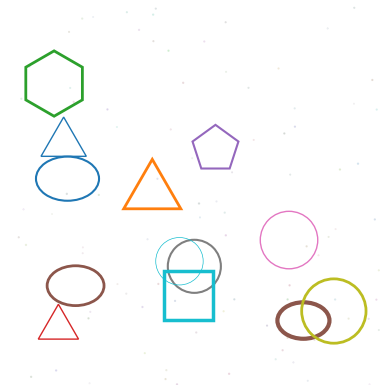[{"shape": "triangle", "thickness": 1, "radius": 0.34, "center": [0.165, 0.628]}, {"shape": "oval", "thickness": 1.5, "radius": 0.41, "center": [0.175, 0.536]}, {"shape": "triangle", "thickness": 2, "radius": 0.43, "center": [0.396, 0.501]}, {"shape": "hexagon", "thickness": 2, "radius": 0.42, "center": [0.141, 0.783]}, {"shape": "triangle", "thickness": 1, "radius": 0.3, "center": [0.152, 0.149]}, {"shape": "pentagon", "thickness": 1.5, "radius": 0.31, "center": [0.56, 0.613]}, {"shape": "oval", "thickness": 2, "radius": 0.37, "center": [0.196, 0.258]}, {"shape": "oval", "thickness": 3, "radius": 0.34, "center": [0.788, 0.167]}, {"shape": "circle", "thickness": 1, "radius": 0.37, "center": [0.751, 0.376]}, {"shape": "circle", "thickness": 1.5, "radius": 0.34, "center": [0.505, 0.308]}, {"shape": "circle", "thickness": 2, "radius": 0.42, "center": [0.867, 0.192]}, {"shape": "circle", "thickness": 0.5, "radius": 0.31, "center": [0.466, 0.321]}, {"shape": "square", "thickness": 2.5, "radius": 0.32, "center": [0.49, 0.232]}]